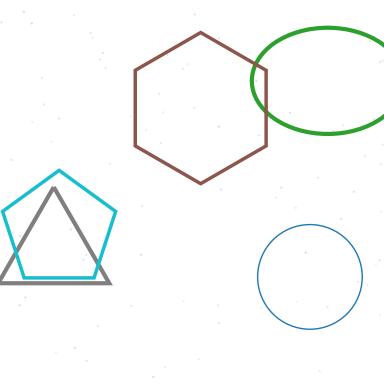[{"shape": "circle", "thickness": 1, "radius": 0.68, "center": [0.805, 0.281]}, {"shape": "oval", "thickness": 3, "radius": 0.99, "center": [0.851, 0.79]}, {"shape": "hexagon", "thickness": 2.5, "radius": 0.98, "center": [0.521, 0.719]}, {"shape": "triangle", "thickness": 3, "radius": 0.83, "center": [0.14, 0.348]}, {"shape": "pentagon", "thickness": 2.5, "radius": 0.77, "center": [0.154, 0.403]}]